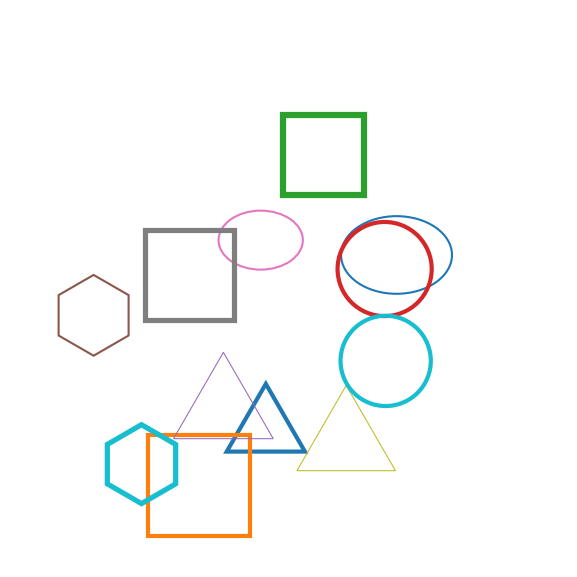[{"shape": "triangle", "thickness": 2, "radius": 0.39, "center": [0.46, 0.256]}, {"shape": "oval", "thickness": 1, "radius": 0.48, "center": [0.687, 0.558]}, {"shape": "square", "thickness": 2, "radius": 0.44, "center": [0.345, 0.158]}, {"shape": "square", "thickness": 3, "radius": 0.35, "center": [0.56, 0.731]}, {"shape": "circle", "thickness": 2, "radius": 0.41, "center": [0.666, 0.533]}, {"shape": "triangle", "thickness": 0.5, "radius": 0.5, "center": [0.387, 0.289]}, {"shape": "hexagon", "thickness": 1, "radius": 0.35, "center": [0.162, 0.453]}, {"shape": "oval", "thickness": 1, "radius": 0.36, "center": [0.451, 0.583]}, {"shape": "square", "thickness": 2.5, "radius": 0.39, "center": [0.328, 0.523]}, {"shape": "triangle", "thickness": 0.5, "radius": 0.49, "center": [0.599, 0.233]}, {"shape": "circle", "thickness": 2, "radius": 0.39, "center": [0.668, 0.374]}, {"shape": "hexagon", "thickness": 2.5, "radius": 0.34, "center": [0.245, 0.195]}]